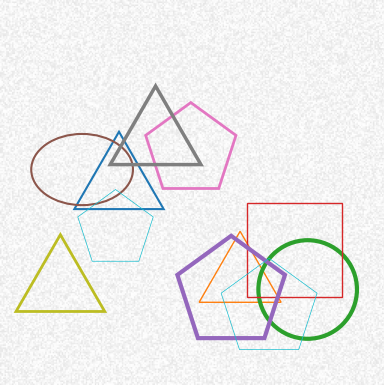[{"shape": "triangle", "thickness": 1.5, "radius": 0.67, "center": [0.309, 0.524]}, {"shape": "triangle", "thickness": 1, "radius": 0.61, "center": [0.624, 0.276]}, {"shape": "circle", "thickness": 3, "radius": 0.64, "center": [0.799, 0.248]}, {"shape": "square", "thickness": 1, "radius": 0.62, "center": [0.764, 0.351]}, {"shape": "pentagon", "thickness": 3, "radius": 0.73, "center": [0.6, 0.241]}, {"shape": "oval", "thickness": 1.5, "radius": 0.66, "center": [0.213, 0.56]}, {"shape": "pentagon", "thickness": 2, "radius": 0.62, "center": [0.496, 0.61]}, {"shape": "triangle", "thickness": 2.5, "radius": 0.68, "center": [0.404, 0.641]}, {"shape": "triangle", "thickness": 2, "radius": 0.67, "center": [0.157, 0.257]}, {"shape": "pentagon", "thickness": 0.5, "radius": 0.52, "center": [0.3, 0.405]}, {"shape": "pentagon", "thickness": 0.5, "radius": 0.65, "center": [0.699, 0.198]}]